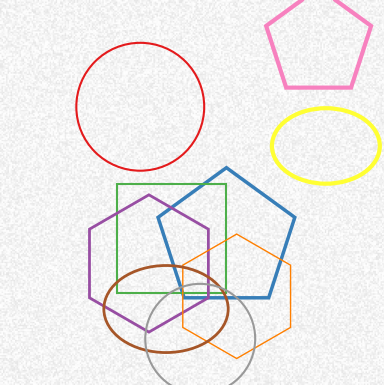[{"shape": "circle", "thickness": 1.5, "radius": 0.83, "center": [0.364, 0.723]}, {"shape": "pentagon", "thickness": 2.5, "radius": 0.93, "center": [0.588, 0.378]}, {"shape": "square", "thickness": 1.5, "radius": 0.71, "center": [0.445, 0.38]}, {"shape": "hexagon", "thickness": 2, "radius": 0.89, "center": [0.387, 0.316]}, {"shape": "hexagon", "thickness": 1, "radius": 0.81, "center": [0.615, 0.23]}, {"shape": "oval", "thickness": 3, "radius": 0.7, "center": [0.846, 0.621]}, {"shape": "oval", "thickness": 2, "radius": 0.81, "center": [0.431, 0.197]}, {"shape": "pentagon", "thickness": 3, "radius": 0.72, "center": [0.828, 0.888]}, {"shape": "circle", "thickness": 1.5, "radius": 0.71, "center": [0.52, 0.12]}]